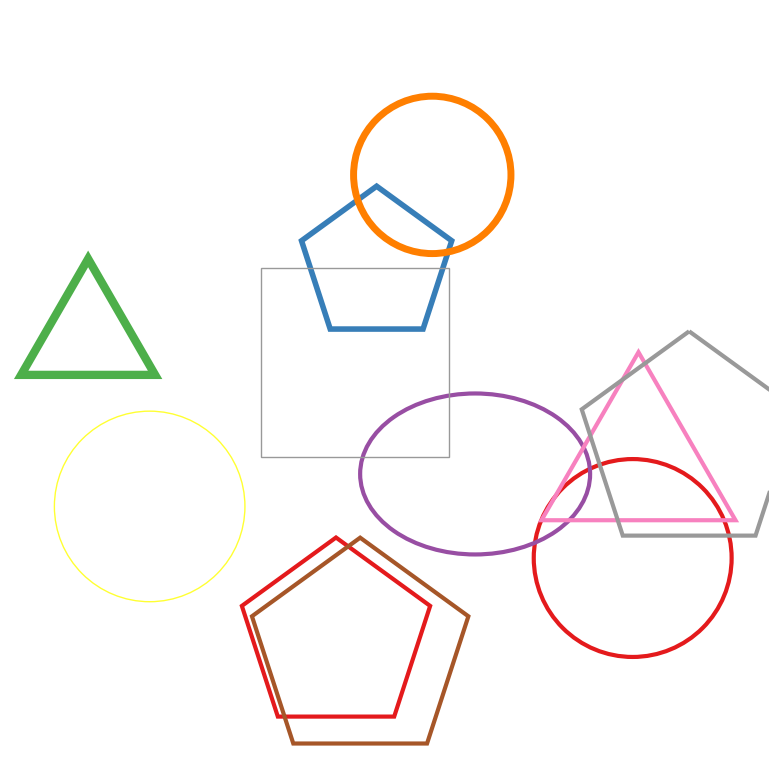[{"shape": "pentagon", "thickness": 1.5, "radius": 0.64, "center": [0.436, 0.173]}, {"shape": "circle", "thickness": 1.5, "radius": 0.64, "center": [0.822, 0.275]}, {"shape": "pentagon", "thickness": 2, "radius": 0.51, "center": [0.489, 0.656]}, {"shape": "triangle", "thickness": 3, "radius": 0.5, "center": [0.114, 0.563]}, {"shape": "oval", "thickness": 1.5, "radius": 0.75, "center": [0.617, 0.384]}, {"shape": "circle", "thickness": 2.5, "radius": 0.51, "center": [0.561, 0.773]}, {"shape": "circle", "thickness": 0.5, "radius": 0.62, "center": [0.194, 0.342]}, {"shape": "pentagon", "thickness": 1.5, "radius": 0.74, "center": [0.468, 0.154]}, {"shape": "triangle", "thickness": 1.5, "radius": 0.73, "center": [0.829, 0.397]}, {"shape": "pentagon", "thickness": 1.5, "radius": 0.73, "center": [0.895, 0.423]}, {"shape": "square", "thickness": 0.5, "radius": 0.61, "center": [0.461, 0.529]}]